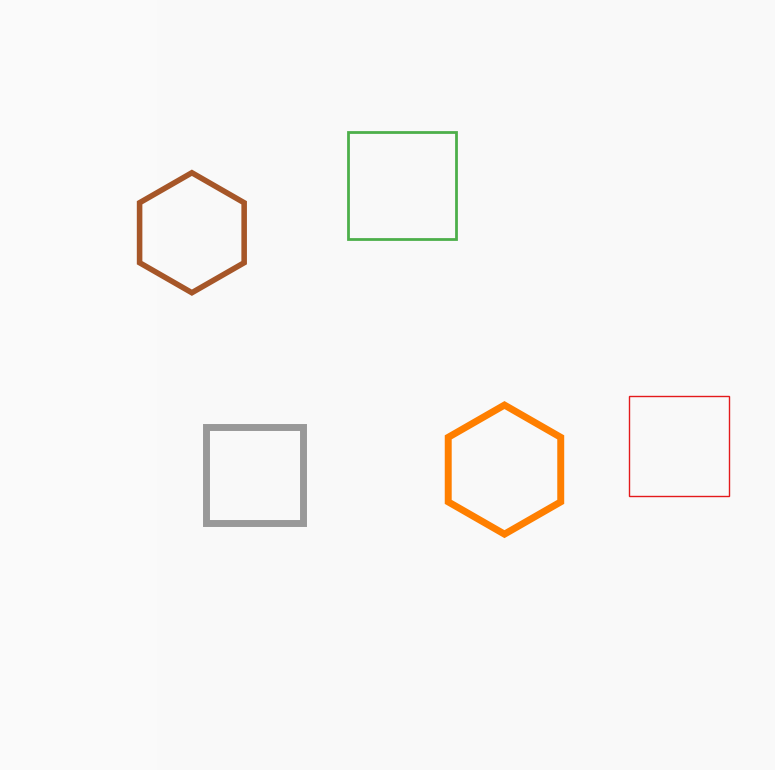[{"shape": "square", "thickness": 0.5, "radius": 0.32, "center": [0.876, 0.421]}, {"shape": "square", "thickness": 1, "radius": 0.35, "center": [0.519, 0.759]}, {"shape": "hexagon", "thickness": 2.5, "radius": 0.42, "center": [0.651, 0.39]}, {"shape": "hexagon", "thickness": 2, "radius": 0.39, "center": [0.248, 0.698]}, {"shape": "square", "thickness": 2.5, "radius": 0.31, "center": [0.328, 0.383]}]